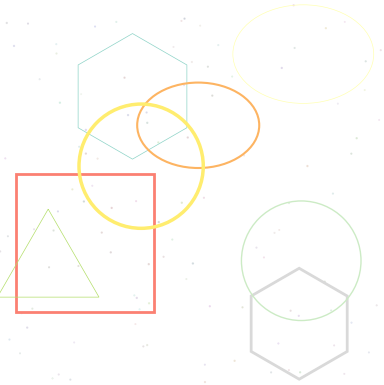[{"shape": "hexagon", "thickness": 0.5, "radius": 0.82, "center": [0.344, 0.75]}, {"shape": "oval", "thickness": 0.5, "radius": 0.91, "center": [0.788, 0.859]}, {"shape": "square", "thickness": 2, "radius": 0.9, "center": [0.222, 0.369]}, {"shape": "oval", "thickness": 1.5, "radius": 0.79, "center": [0.515, 0.675]}, {"shape": "triangle", "thickness": 0.5, "radius": 0.76, "center": [0.125, 0.304]}, {"shape": "hexagon", "thickness": 2, "radius": 0.72, "center": [0.777, 0.159]}, {"shape": "circle", "thickness": 1, "radius": 0.78, "center": [0.782, 0.323]}, {"shape": "circle", "thickness": 2.5, "radius": 0.81, "center": [0.367, 0.568]}]